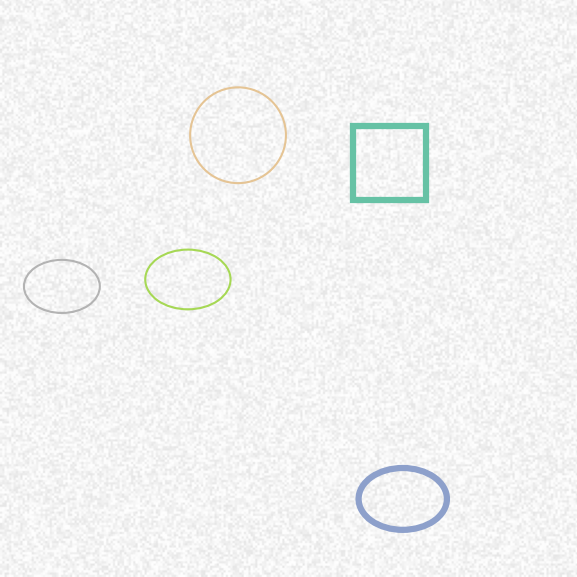[{"shape": "square", "thickness": 3, "radius": 0.32, "center": [0.675, 0.717]}, {"shape": "oval", "thickness": 3, "radius": 0.38, "center": [0.697, 0.135]}, {"shape": "oval", "thickness": 1, "radius": 0.37, "center": [0.325, 0.515]}, {"shape": "circle", "thickness": 1, "radius": 0.41, "center": [0.412, 0.765]}, {"shape": "oval", "thickness": 1, "radius": 0.33, "center": [0.107, 0.503]}]